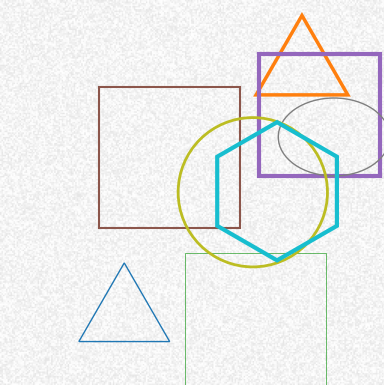[{"shape": "triangle", "thickness": 1, "radius": 0.68, "center": [0.323, 0.181]}, {"shape": "triangle", "thickness": 2.5, "radius": 0.69, "center": [0.784, 0.822]}, {"shape": "square", "thickness": 0.5, "radius": 0.92, "center": [0.664, 0.16]}, {"shape": "square", "thickness": 3, "radius": 0.79, "center": [0.83, 0.701]}, {"shape": "square", "thickness": 1.5, "radius": 0.92, "center": [0.441, 0.591]}, {"shape": "oval", "thickness": 1, "radius": 0.72, "center": [0.867, 0.644]}, {"shape": "circle", "thickness": 2, "radius": 0.97, "center": [0.657, 0.501]}, {"shape": "hexagon", "thickness": 3, "radius": 0.9, "center": [0.72, 0.503]}]